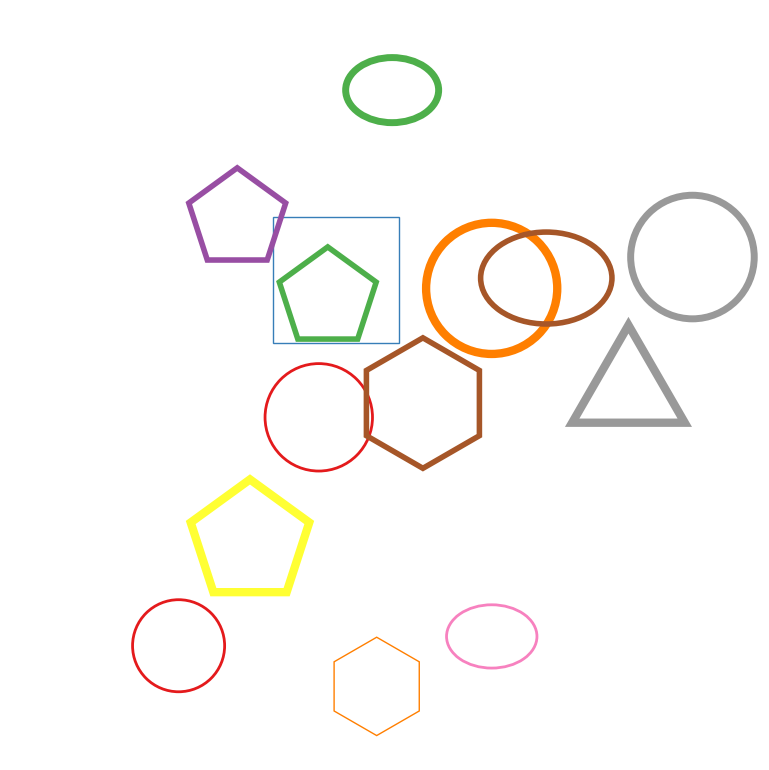[{"shape": "circle", "thickness": 1, "radius": 0.3, "center": [0.232, 0.161]}, {"shape": "circle", "thickness": 1, "radius": 0.35, "center": [0.414, 0.458]}, {"shape": "square", "thickness": 0.5, "radius": 0.41, "center": [0.436, 0.636]}, {"shape": "oval", "thickness": 2.5, "radius": 0.3, "center": [0.509, 0.883]}, {"shape": "pentagon", "thickness": 2, "radius": 0.33, "center": [0.426, 0.613]}, {"shape": "pentagon", "thickness": 2, "radius": 0.33, "center": [0.308, 0.716]}, {"shape": "circle", "thickness": 3, "radius": 0.43, "center": [0.639, 0.625]}, {"shape": "hexagon", "thickness": 0.5, "radius": 0.32, "center": [0.489, 0.109]}, {"shape": "pentagon", "thickness": 3, "radius": 0.4, "center": [0.325, 0.296]}, {"shape": "hexagon", "thickness": 2, "radius": 0.42, "center": [0.549, 0.477]}, {"shape": "oval", "thickness": 2, "radius": 0.43, "center": [0.709, 0.639]}, {"shape": "oval", "thickness": 1, "radius": 0.29, "center": [0.639, 0.173]}, {"shape": "triangle", "thickness": 3, "radius": 0.42, "center": [0.816, 0.493]}, {"shape": "circle", "thickness": 2.5, "radius": 0.4, "center": [0.899, 0.666]}]